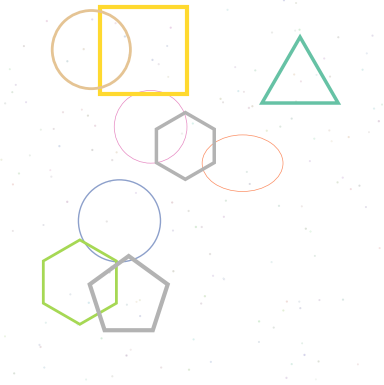[{"shape": "triangle", "thickness": 2.5, "radius": 0.57, "center": [0.779, 0.79]}, {"shape": "oval", "thickness": 0.5, "radius": 0.53, "center": [0.63, 0.576]}, {"shape": "circle", "thickness": 1, "radius": 0.53, "center": [0.31, 0.426]}, {"shape": "circle", "thickness": 0.5, "radius": 0.47, "center": [0.391, 0.671]}, {"shape": "hexagon", "thickness": 2, "radius": 0.55, "center": [0.207, 0.267]}, {"shape": "square", "thickness": 3, "radius": 0.57, "center": [0.372, 0.868]}, {"shape": "circle", "thickness": 2, "radius": 0.51, "center": [0.237, 0.871]}, {"shape": "hexagon", "thickness": 2.5, "radius": 0.43, "center": [0.481, 0.621]}, {"shape": "pentagon", "thickness": 3, "radius": 0.53, "center": [0.334, 0.228]}]